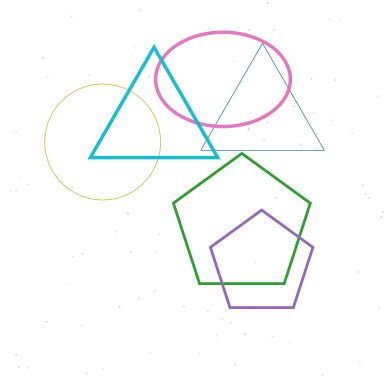[{"shape": "triangle", "thickness": 0.5, "radius": 0.93, "center": [0.682, 0.702]}, {"shape": "pentagon", "thickness": 2, "radius": 0.93, "center": [0.628, 0.415]}, {"shape": "pentagon", "thickness": 2, "radius": 0.7, "center": [0.68, 0.314]}, {"shape": "oval", "thickness": 2.5, "radius": 0.87, "center": [0.579, 0.794]}, {"shape": "circle", "thickness": 0.5, "radius": 0.75, "center": [0.267, 0.631]}, {"shape": "triangle", "thickness": 2.5, "radius": 0.96, "center": [0.4, 0.686]}]